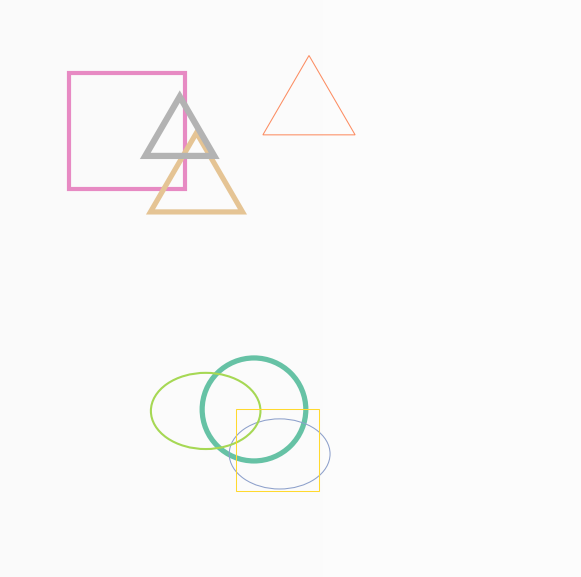[{"shape": "circle", "thickness": 2.5, "radius": 0.45, "center": [0.437, 0.29]}, {"shape": "triangle", "thickness": 0.5, "radius": 0.46, "center": [0.532, 0.811]}, {"shape": "oval", "thickness": 0.5, "radius": 0.43, "center": [0.481, 0.213]}, {"shape": "square", "thickness": 2, "radius": 0.5, "center": [0.219, 0.772]}, {"shape": "oval", "thickness": 1, "radius": 0.47, "center": [0.354, 0.288]}, {"shape": "square", "thickness": 0.5, "radius": 0.36, "center": [0.478, 0.22]}, {"shape": "triangle", "thickness": 2.5, "radius": 0.46, "center": [0.338, 0.678]}, {"shape": "triangle", "thickness": 3, "radius": 0.34, "center": [0.309, 0.763]}]